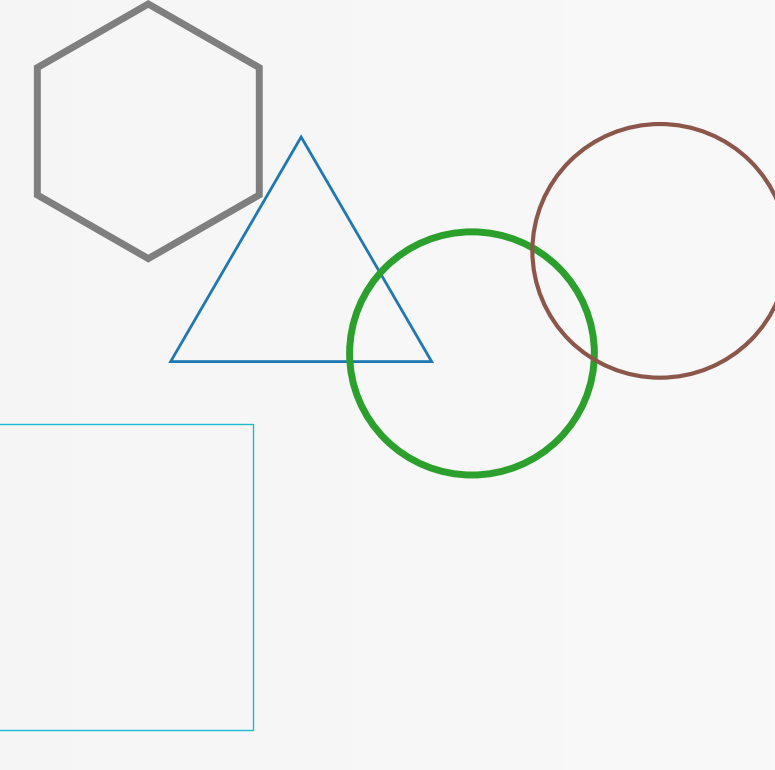[{"shape": "triangle", "thickness": 1, "radius": 0.97, "center": [0.389, 0.628]}, {"shape": "circle", "thickness": 2.5, "radius": 0.79, "center": [0.609, 0.541]}, {"shape": "circle", "thickness": 1.5, "radius": 0.82, "center": [0.852, 0.674]}, {"shape": "hexagon", "thickness": 2.5, "radius": 0.83, "center": [0.191, 0.829]}, {"shape": "square", "thickness": 0.5, "radius": 0.99, "center": [0.128, 0.251]}]